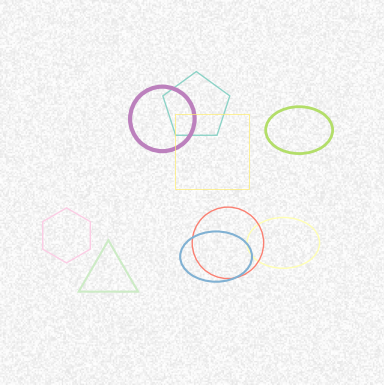[{"shape": "pentagon", "thickness": 1, "radius": 0.46, "center": [0.51, 0.723]}, {"shape": "oval", "thickness": 1, "radius": 0.47, "center": [0.736, 0.369]}, {"shape": "circle", "thickness": 1, "radius": 0.46, "center": [0.592, 0.369]}, {"shape": "oval", "thickness": 1.5, "radius": 0.47, "center": [0.561, 0.334]}, {"shape": "oval", "thickness": 2, "radius": 0.43, "center": [0.777, 0.662]}, {"shape": "hexagon", "thickness": 1, "radius": 0.36, "center": [0.173, 0.389]}, {"shape": "circle", "thickness": 3, "radius": 0.42, "center": [0.422, 0.691]}, {"shape": "triangle", "thickness": 1.5, "radius": 0.45, "center": [0.281, 0.287]}, {"shape": "square", "thickness": 0.5, "radius": 0.48, "center": [0.551, 0.607]}]